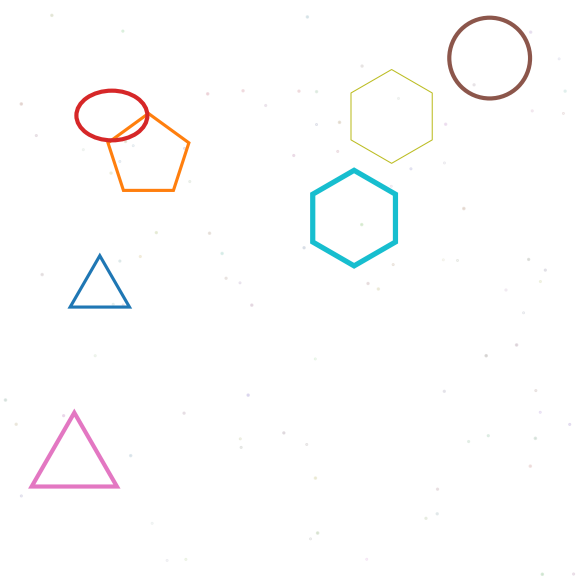[{"shape": "triangle", "thickness": 1.5, "radius": 0.3, "center": [0.173, 0.497]}, {"shape": "pentagon", "thickness": 1.5, "radius": 0.37, "center": [0.257, 0.729]}, {"shape": "oval", "thickness": 2, "radius": 0.31, "center": [0.194, 0.799]}, {"shape": "circle", "thickness": 2, "radius": 0.35, "center": [0.848, 0.899]}, {"shape": "triangle", "thickness": 2, "radius": 0.43, "center": [0.129, 0.199]}, {"shape": "hexagon", "thickness": 0.5, "radius": 0.41, "center": [0.678, 0.798]}, {"shape": "hexagon", "thickness": 2.5, "radius": 0.41, "center": [0.613, 0.621]}]